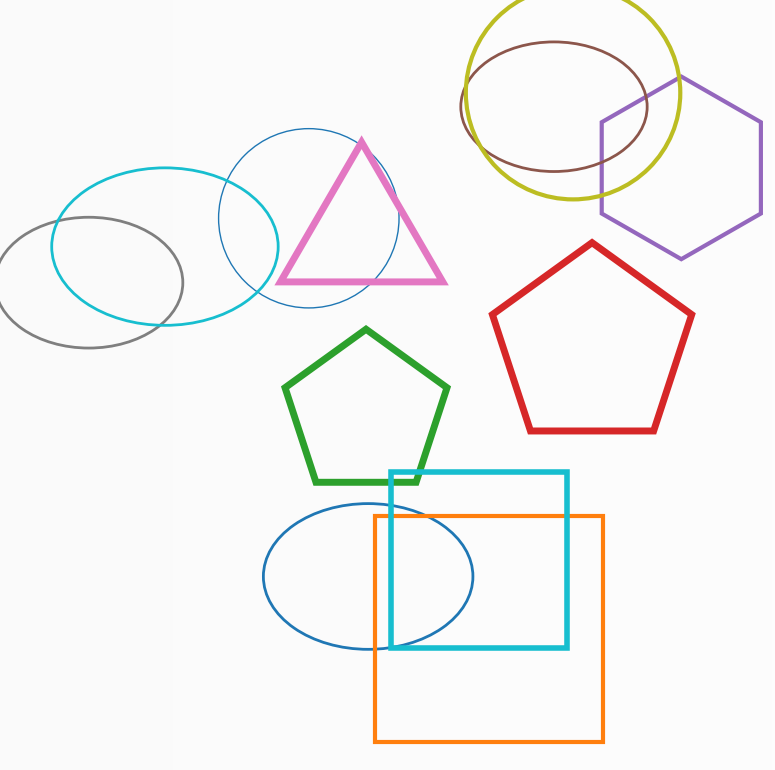[{"shape": "circle", "thickness": 0.5, "radius": 0.58, "center": [0.398, 0.717]}, {"shape": "oval", "thickness": 1, "radius": 0.68, "center": [0.475, 0.251]}, {"shape": "square", "thickness": 1.5, "radius": 0.73, "center": [0.631, 0.183]}, {"shape": "pentagon", "thickness": 2.5, "radius": 0.55, "center": [0.472, 0.463]}, {"shape": "pentagon", "thickness": 2.5, "radius": 0.68, "center": [0.764, 0.55]}, {"shape": "hexagon", "thickness": 1.5, "radius": 0.59, "center": [0.879, 0.782]}, {"shape": "oval", "thickness": 1, "radius": 0.6, "center": [0.715, 0.861]}, {"shape": "triangle", "thickness": 2.5, "radius": 0.6, "center": [0.467, 0.694]}, {"shape": "oval", "thickness": 1, "radius": 0.61, "center": [0.115, 0.633]}, {"shape": "circle", "thickness": 1.5, "radius": 0.69, "center": [0.739, 0.879]}, {"shape": "square", "thickness": 2, "radius": 0.57, "center": [0.618, 0.273]}, {"shape": "oval", "thickness": 1, "radius": 0.73, "center": [0.213, 0.68]}]